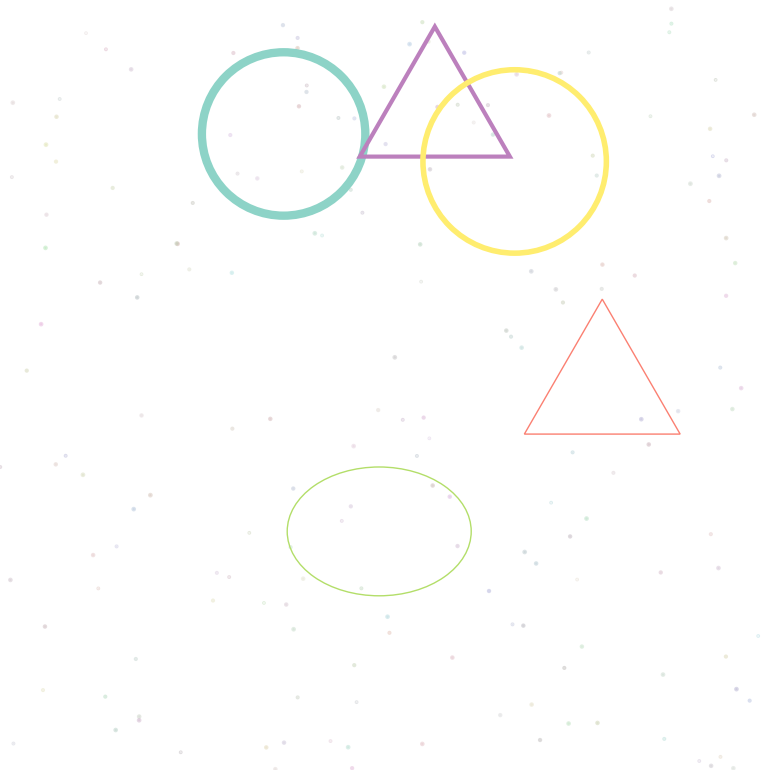[{"shape": "circle", "thickness": 3, "radius": 0.53, "center": [0.368, 0.826]}, {"shape": "triangle", "thickness": 0.5, "radius": 0.58, "center": [0.782, 0.495]}, {"shape": "oval", "thickness": 0.5, "radius": 0.6, "center": [0.492, 0.31]}, {"shape": "triangle", "thickness": 1.5, "radius": 0.56, "center": [0.565, 0.853]}, {"shape": "circle", "thickness": 2, "radius": 0.6, "center": [0.668, 0.79]}]